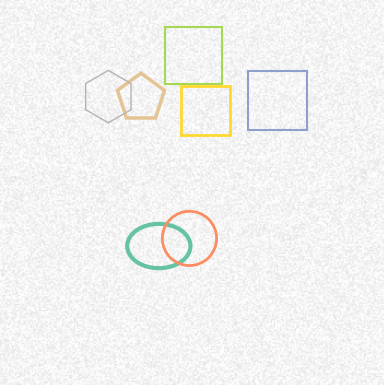[{"shape": "oval", "thickness": 3, "radius": 0.41, "center": [0.413, 0.361]}, {"shape": "circle", "thickness": 2, "radius": 0.35, "center": [0.492, 0.381]}, {"shape": "square", "thickness": 1.5, "radius": 0.38, "center": [0.721, 0.738]}, {"shape": "square", "thickness": 1.5, "radius": 0.37, "center": [0.503, 0.856]}, {"shape": "square", "thickness": 2, "radius": 0.32, "center": [0.535, 0.713]}, {"shape": "pentagon", "thickness": 2.5, "radius": 0.32, "center": [0.366, 0.746]}, {"shape": "hexagon", "thickness": 1, "radius": 0.34, "center": [0.281, 0.749]}]